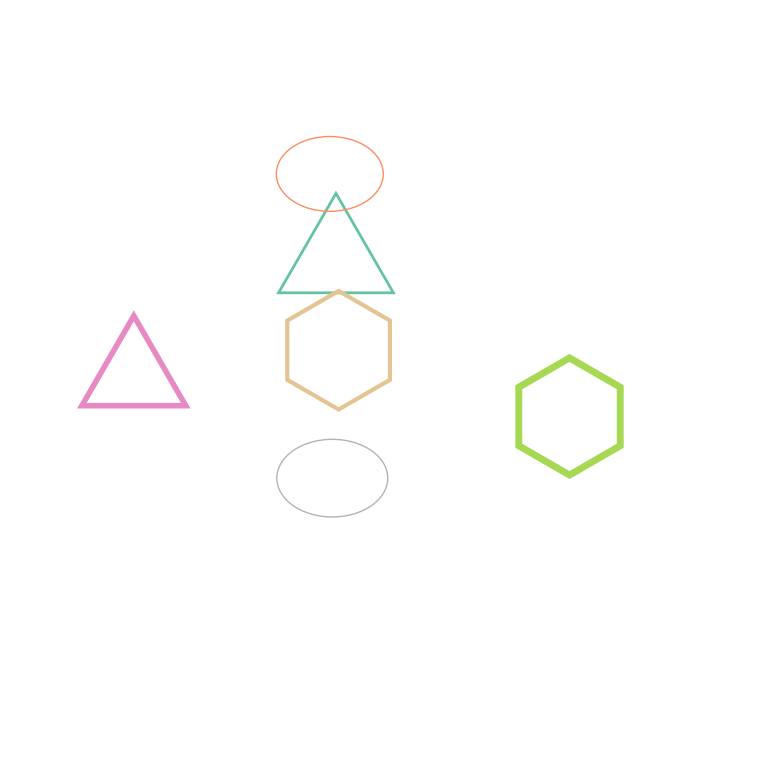[{"shape": "triangle", "thickness": 1, "radius": 0.43, "center": [0.436, 0.663]}, {"shape": "oval", "thickness": 0.5, "radius": 0.35, "center": [0.428, 0.774]}, {"shape": "triangle", "thickness": 2, "radius": 0.39, "center": [0.174, 0.512]}, {"shape": "hexagon", "thickness": 2.5, "radius": 0.38, "center": [0.74, 0.459]}, {"shape": "hexagon", "thickness": 1.5, "radius": 0.38, "center": [0.44, 0.545]}, {"shape": "oval", "thickness": 0.5, "radius": 0.36, "center": [0.432, 0.379]}]